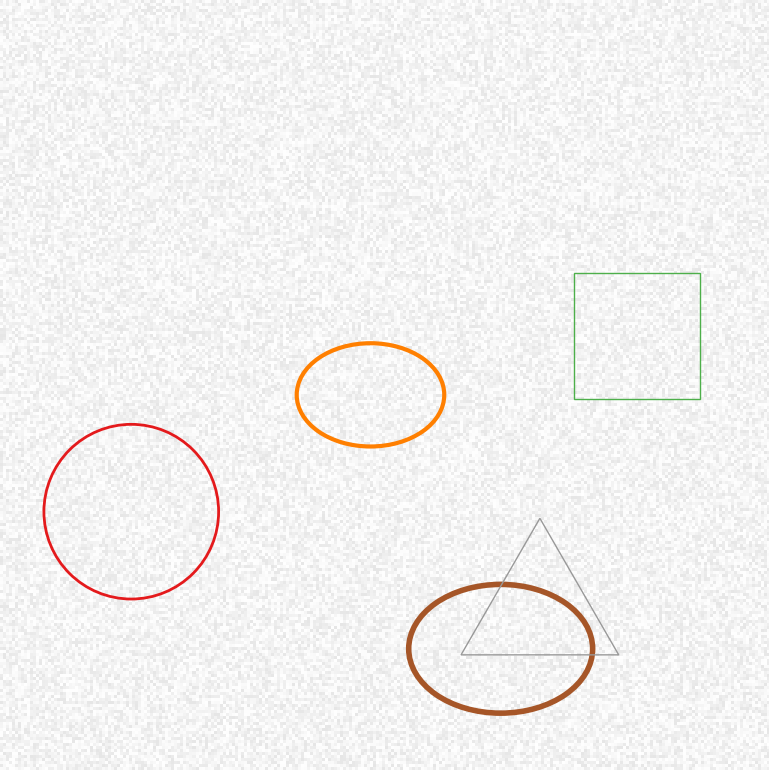[{"shape": "circle", "thickness": 1, "radius": 0.57, "center": [0.17, 0.335]}, {"shape": "square", "thickness": 0.5, "radius": 0.41, "center": [0.828, 0.563]}, {"shape": "oval", "thickness": 1.5, "radius": 0.48, "center": [0.481, 0.487]}, {"shape": "oval", "thickness": 2, "radius": 0.6, "center": [0.65, 0.157]}, {"shape": "triangle", "thickness": 0.5, "radius": 0.59, "center": [0.701, 0.209]}]